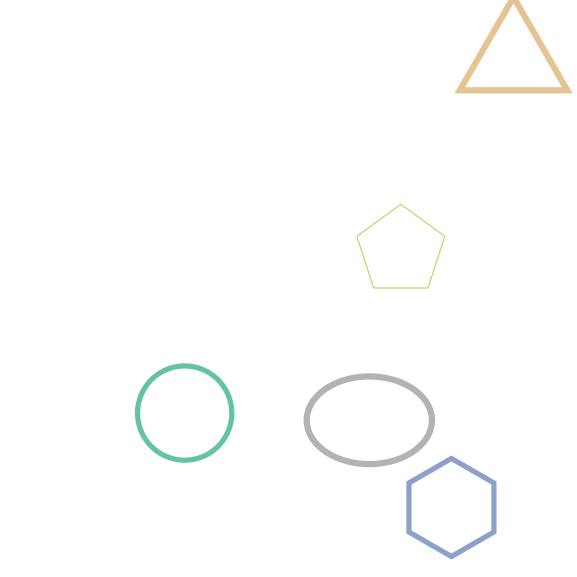[{"shape": "circle", "thickness": 2.5, "radius": 0.41, "center": [0.32, 0.284]}, {"shape": "hexagon", "thickness": 2.5, "radius": 0.42, "center": [0.782, 0.12]}, {"shape": "pentagon", "thickness": 0.5, "radius": 0.4, "center": [0.694, 0.565]}, {"shape": "triangle", "thickness": 3, "radius": 0.54, "center": [0.889, 0.896]}, {"shape": "oval", "thickness": 3, "radius": 0.54, "center": [0.639, 0.271]}]